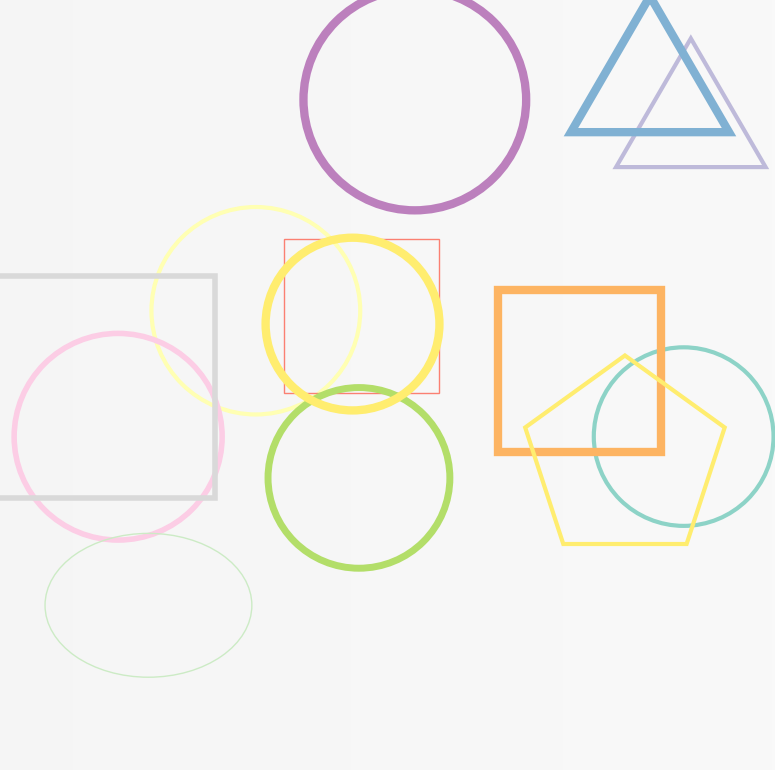[{"shape": "circle", "thickness": 1.5, "radius": 0.58, "center": [0.882, 0.433]}, {"shape": "circle", "thickness": 1.5, "radius": 0.67, "center": [0.33, 0.596]}, {"shape": "triangle", "thickness": 1.5, "radius": 0.56, "center": [0.891, 0.839]}, {"shape": "square", "thickness": 0.5, "radius": 0.5, "center": [0.467, 0.589]}, {"shape": "triangle", "thickness": 3, "radius": 0.59, "center": [0.839, 0.887]}, {"shape": "square", "thickness": 3, "radius": 0.53, "center": [0.747, 0.518]}, {"shape": "circle", "thickness": 2.5, "radius": 0.59, "center": [0.463, 0.379]}, {"shape": "circle", "thickness": 2, "radius": 0.67, "center": [0.152, 0.433]}, {"shape": "square", "thickness": 2, "radius": 0.72, "center": [0.133, 0.497]}, {"shape": "circle", "thickness": 3, "radius": 0.72, "center": [0.535, 0.871]}, {"shape": "oval", "thickness": 0.5, "radius": 0.67, "center": [0.192, 0.214]}, {"shape": "pentagon", "thickness": 1.5, "radius": 0.68, "center": [0.806, 0.403]}, {"shape": "circle", "thickness": 3, "radius": 0.56, "center": [0.455, 0.579]}]